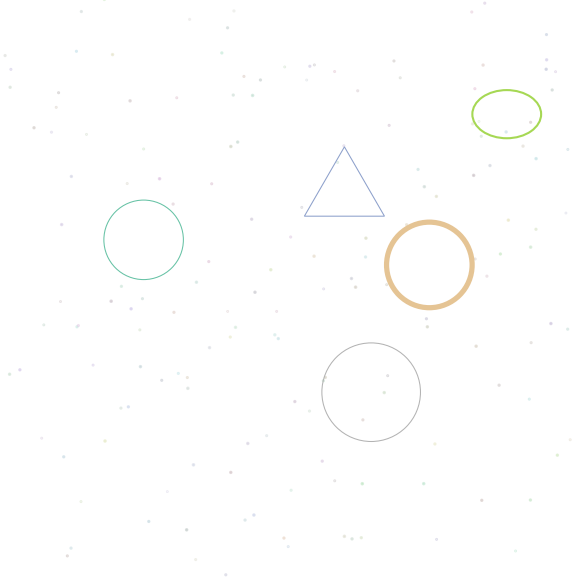[{"shape": "circle", "thickness": 0.5, "radius": 0.34, "center": [0.249, 0.584]}, {"shape": "triangle", "thickness": 0.5, "radius": 0.4, "center": [0.596, 0.665]}, {"shape": "oval", "thickness": 1, "radius": 0.3, "center": [0.877, 0.801]}, {"shape": "circle", "thickness": 2.5, "radius": 0.37, "center": [0.743, 0.54]}, {"shape": "circle", "thickness": 0.5, "radius": 0.43, "center": [0.643, 0.32]}]